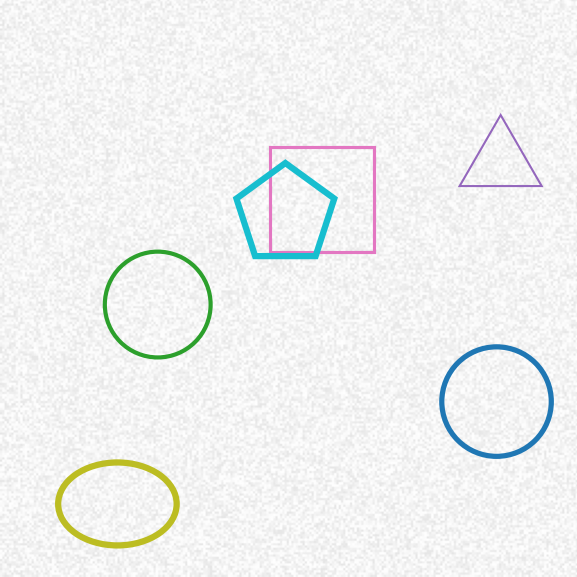[{"shape": "circle", "thickness": 2.5, "radius": 0.47, "center": [0.86, 0.304]}, {"shape": "circle", "thickness": 2, "radius": 0.46, "center": [0.273, 0.472]}, {"shape": "triangle", "thickness": 1, "radius": 0.41, "center": [0.867, 0.718]}, {"shape": "square", "thickness": 1.5, "radius": 0.45, "center": [0.557, 0.654]}, {"shape": "oval", "thickness": 3, "radius": 0.51, "center": [0.203, 0.127]}, {"shape": "pentagon", "thickness": 3, "radius": 0.45, "center": [0.494, 0.628]}]